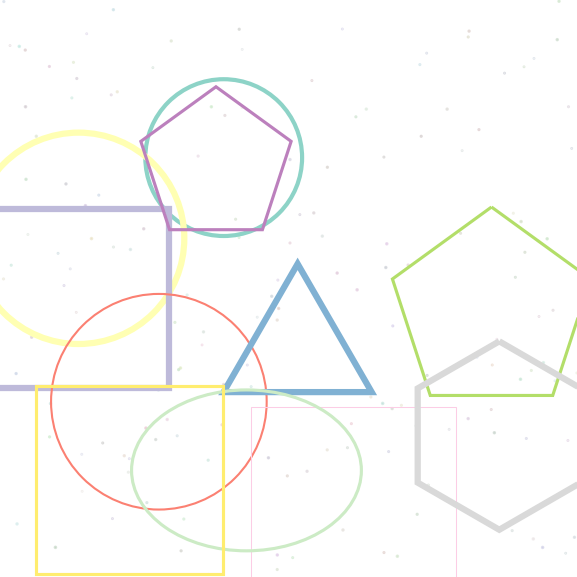[{"shape": "circle", "thickness": 2, "radius": 0.68, "center": [0.387, 0.726]}, {"shape": "circle", "thickness": 3, "radius": 0.91, "center": [0.136, 0.586]}, {"shape": "square", "thickness": 3, "radius": 0.77, "center": [0.138, 0.482]}, {"shape": "circle", "thickness": 1, "radius": 0.93, "center": [0.275, 0.303]}, {"shape": "triangle", "thickness": 3, "radius": 0.74, "center": [0.515, 0.394]}, {"shape": "pentagon", "thickness": 1.5, "radius": 0.9, "center": [0.851, 0.46]}, {"shape": "square", "thickness": 0.5, "radius": 0.89, "center": [0.612, 0.117]}, {"shape": "hexagon", "thickness": 3, "radius": 0.82, "center": [0.865, 0.245]}, {"shape": "pentagon", "thickness": 1.5, "radius": 0.68, "center": [0.374, 0.712]}, {"shape": "oval", "thickness": 1.5, "radius": 0.99, "center": [0.427, 0.185]}, {"shape": "square", "thickness": 1.5, "radius": 0.81, "center": [0.224, 0.168]}]